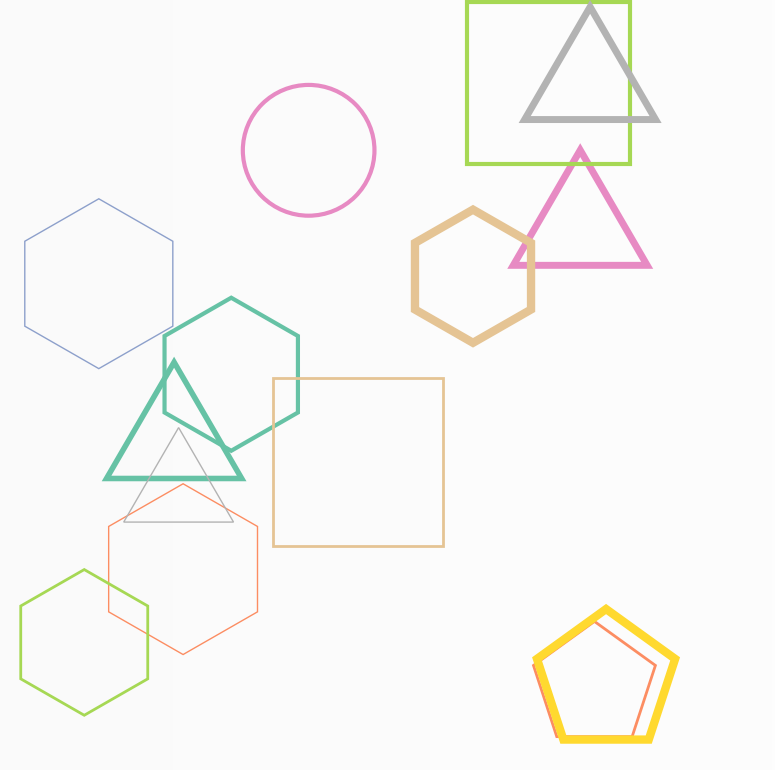[{"shape": "hexagon", "thickness": 1.5, "radius": 0.5, "center": [0.298, 0.514]}, {"shape": "triangle", "thickness": 2, "radius": 0.5, "center": [0.225, 0.429]}, {"shape": "hexagon", "thickness": 0.5, "radius": 0.55, "center": [0.236, 0.261]}, {"shape": "pentagon", "thickness": 1, "radius": 0.41, "center": [0.767, 0.11]}, {"shape": "hexagon", "thickness": 0.5, "radius": 0.55, "center": [0.127, 0.632]}, {"shape": "circle", "thickness": 1.5, "radius": 0.42, "center": [0.398, 0.805]}, {"shape": "triangle", "thickness": 2.5, "radius": 0.5, "center": [0.749, 0.705]}, {"shape": "hexagon", "thickness": 1, "radius": 0.47, "center": [0.109, 0.166]}, {"shape": "square", "thickness": 1.5, "radius": 0.52, "center": [0.708, 0.892]}, {"shape": "pentagon", "thickness": 3, "radius": 0.47, "center": [0.782, 0.115]}, {"shape": "hexagon", "thickness": 3, "radius": 0.43, "center": [0.61, 0.641]}, {"shape": "square", "thickness": 1, "radius": 0.55, "center": [0.462, 0.4]}, {"shape": "triangle", "thickness": 0.5, "radius": 0.41, "center": [0.23, 0.363]}, {"shape": "triangle", "thickness": 2.5, "radius": 0.49, "center": [0.761, 0.894]}]